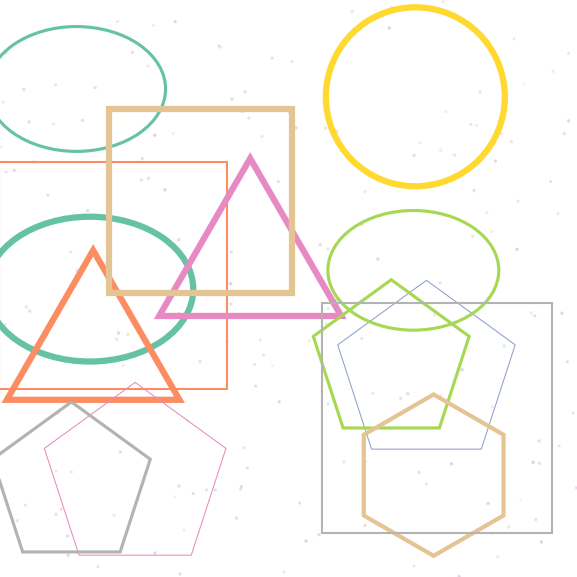[{"shape": "oval", "thickness": 3, "radius": 0.9, "center": [0.156, 0.499]}, {"shape": "oval", "thickness": 1.5, "radius": 0.77, "center": [0.132, 0.845]}, {"shape": "triangle", "thickness": 3, "radius": 0.86, "center": [0.161, 0.393]}, {"shape": "square", "thickness": 1, "radius": 0.98, "center": [0.196, 0.522]}, {"shape": "pentagon", "thickness": 0.5, "radius": 0.81, "center": [0.738, 0.352]}, {"shape": "triangle", "thickness": 3, "radius": 0.91, "center": [0.433, 0.543]}, {"shape": "pentagon", "thickness": 0.5, "radius": 0.83, "center": [0.234, 0.172]}, {"shape": "oval", "thickness": 1.5, "radius": 0.74, "center": [0.716, 0.531]}, {"shape": "pentagon", "thickness": 1.5, "radius": 0.71, "center": [0.677, 0.373]}, {"shape": "circle", "thickness": 3, "radius": 0.77, "center": [0.719, 0.832]}, {"shape": "hexagon", "thickness": 2, "radius": 0.7, "center": [0.751, 0.176]}, {"shape": "square", "thickness": 3, "radius": 0.8, "center": [0.347, 0.651]}, {"shape": "square", "thickness": 1, "radius": 1.0, "center": [0.757, 0.276]}, {"shape": "pentagon", "thickness": 1.5, "radius": 0.72, "center": [0.124, 0.16]}]